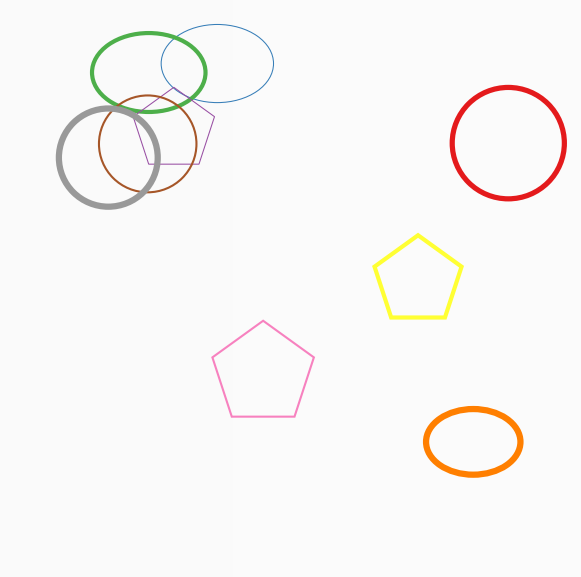[{"shape": "circle", "thickness": 2.5, "radius": 0.48, "center": [0.874, 0.751]}, {"shape": "oval", "thickness": 0.5, "radius": 0.48, "center": [0.374, 0.889]}, {"shape": "oval", "thickness": 2, "radius": 0.49, "center": [0.256, 0.874]}, {"shape": "pentagon", "thickness": 0.5, "radius": 0.37, "center": [0.299, 0.774]}, {"shape": "oval", "thickness": 3, "radius": 0.41, "center": [0.814, 0.234]}, {"shape": "pentagon", "thickness": 2, "radius": 0.39, "center": [0.719, 0.513]}, {"shape": "circle", "thickness": 1, "radius": 0.42, "center": [0.254, 0.75]}, {"shape": "pentagon", "thickness": 1, "radius": 0.46, "center": [0.453, 0.352]}, {"shape": "circle", "thickness": 3, "radius": 0.43, "center": [0.186, 0.726]}]